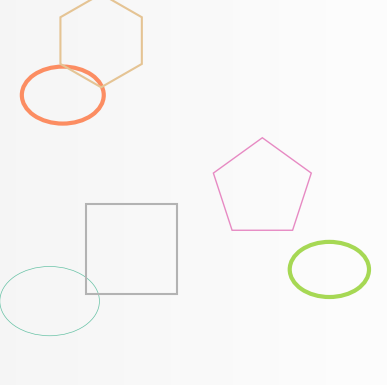[{"shape": "oval", "thickness": 0.5, "radius": 0.64, "center": [0.128, 0.218]}, {"shape": "oval", "thickness": 3, "radius": 0.53, "center": [0.162, 0.753]}, {"shape": "pentagon", "thickness": 1, "radius": 0.66, "center": [0.677, 0.509]}, {"shape": "oval", "thickness": 3, "radius": 0.51, "center": [0.85, 0.3]}, {"shape": "hexagon", "thickness": 1.5, "radius": 0.61, "center": [0.261, 0.895]}, {"shape": "square", "thickness": 1.5, "radius": 0.59, "center": [0.339, 0.353]}]